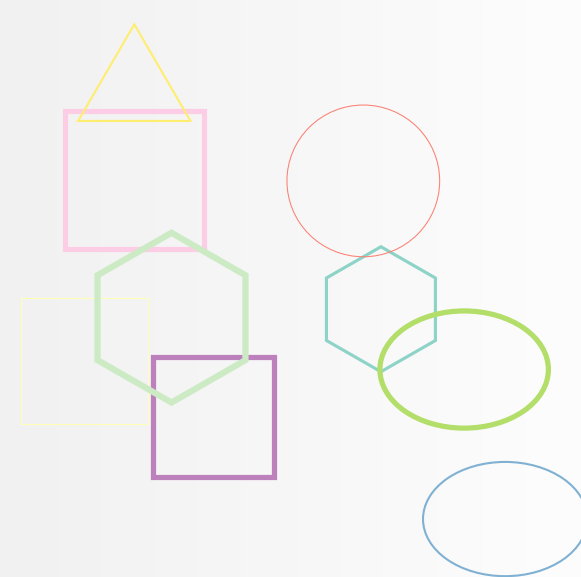[{"shape": "hexagon", "thickness": 1.5, "radius": 0.54, "center": [0.655, 0.464]}, {"shape": "square", "thickness": 0.5, "radius": 0.55, "center": [0.145, 0.373]}, {"shape": "circle", "thickness": 0.5, "radius": 0.66, "center": [0.625, 0.686]}, {"shape": "oval", "thickness": 1, "radius": 0.71, "center": [0.869, 0.1]}, {"shape": "oval", "thickness": 2.5, "radius": 0.72, "center": [0.799, 0.359]}, {"shape": "square", "thickness": 2.5, "radius": 0.6, "center": [0.232, 0.687]}, {"shape": "square", "thickness": 2.5, "radius": 0.52, "center": [0.367, 0.277]}, {"shape": "hexagon", "thickness": 3, "radius": 0.73, "center": [0.295, 0.449]}, {"shape": "triangle", "thickness": 1, "radius": 0.56, "center": [0.231, 0.845]}]